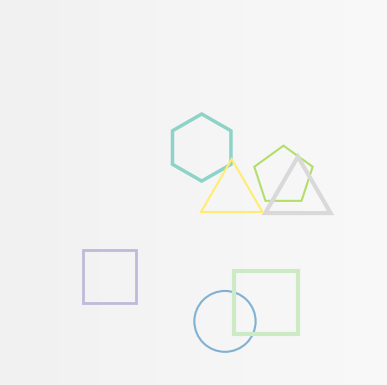[{"shape": "hexagon", "thickness": 2.5, "radius": 0.44, "center": [0.521, 0.617]}, {"shape": "square", "thickness": 2, "radius": 0.34, "center": [0.282, 0.282]}, {"shape": "circle", "thickness": 1.5, "radius": 0.4, "center": [0.581, 0.165]}, {"shape": "pentagon", "thickness": 1.5, "radius": 0.4, "center": [0.732, 0.542]}, {"shape": "triangle", "thickness": 3, "radius": 0.49, "center": [0.769, 0.495]}, {"shape": "square", "thickness": 3, "radius": 0.41, "center": [0.687, 0.214]}, {"shape": "triangle", "thickness": 1.5, "radius": 0.46, "center": [0.598, 0.495]}]